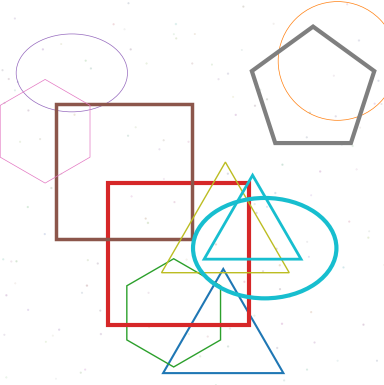[{"shape": "triangle", "thickness": 1.5, "radius": 0.9, "center": [0.58, 0.121]}, {"shape": "circle", "thickness": 0.5, "radius": 0.77, "center": [0.877, 0.842]}, {"shape": "hexagon", "thickness": 1, "radius": 0.7, "center": [0.451, 0.187]}, {"shape": "square", "thickness": 3, "radius": 0.92, "center": [0.463, 0.34]}, {"shape": "oval", "thickness": 0.5, "radius": 0.72, "center": [0.187, 0.811]}, {"shape": "square", "thickness": 2.5, "radius": 0.88, "center": [0.323, 0.555]}, {"shape": "hexagon", "thickness": 0.5, "radius": 0.67, "center": [0.117, 0.659]}, {"shape": "pentagon", "thickness": 3, "radius": 0.84, "center": [0.813, 0.764]}, {"shape": "triangle", "thickness": 1, "radius": 0.96, "center": [0.585, 0.387]}, {"shape": "oval", "thickness": 3, "radius": 0.93, "center": [0.688, 0.355]}, {"shape": "triangle", "thickness": 2, "radius": 0.73, "center": [0.656, 0.4]}]